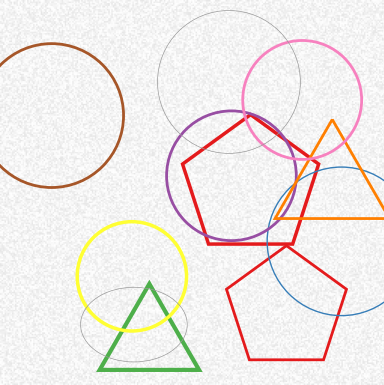[{"shape": "pentagon", "thickness": 2.5, "radius": 0.93, "center": [0.651, 0.516]}, {"shape": "pentagon", "thickness": 2, "radius": 0.82, "center": [0.744, 0.198]}, {"shape": "circle", "thickness": 1, "radius": 0.96, "center": [0.887, 0.373]}, {"shape": "triangle", "thickness": 3, "radius": 0.75, "center": [0.388, 0.114]}, {"shape": "circle", "thickness": 2, "radius": 0.84, "center": [0.601, 0.543]}, {"shape": "triangle", "thickness": 2, "radius": 0.86, "center": [0.863, 0.518]}, {"shape": "circle", "thickness": 2.5, "radius": 0.71, "center": [0.343, 0.282]}, {"shape": "circle", "thickness": 2, "radius": 0.93, "center": [0.134, 0.7]}, {"shape": "circle", "thickness": 2, "radius": 0.77, "center": [0.785, 0.74]}, {"shape": "circle", "thickness": 0.5, "radius": 0.93, "center": [0.595, 0.787]}, {"shape": "oval", "thickness": 0.5, "radius": 0.69, "center": [0.348, 0.157]}]